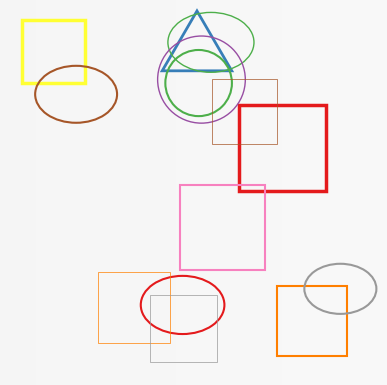[{"shape": "square", "thickness": 2.5, "radius": 0.56, "center": [0.729, 0.616]}, {"shape": "oval", "thickness": 1.5, "radius": 0.54, "center": [0.471, 0.208]}, {"shape": "triangle", "thickness": 2, "radius": 0.52, "center": [0.508, 0.868]}, {"shape": "circle", "thickness": 1.5, "radius": 0.43, "center": [0.513, 0.784]}, {"shape": "oval", "thickness": 1, "radius": 0.56, "center": [0.544, 0.89]}, {"shape": "circle", "thickness": 1, "radius": 0.57, "center": [0.52, 0.793]}, {"shape": "square", "thickness": 1.5, "radius": 0.45, "center": [0.805, 0.166]}, {"shape": "square", "thickness": 0.5, "radius": 0.46, "center": [0.346, 0.201]}, {"shape": "square", "thickness": 2.5, "radius": 0.41, "center": [0.138, 0.867]}, {"shape": "oval", "thickness": 1.5, "radius": 0.53, "center": [0.196, 0.755]}, {"shape": "square", "thickness": 0.5, "radius": 0.42, "center": [0.631, 0.711]}, {"shape": "square", "thickness": 1.5, "radius": 0.55, "center": [0.574, 0.409]}, {"shape": "oval", "thickness": 1.5, "radius": 0.46, "center": [0.878, 0.25]}, {"shape": "square", "thickness": 0.5, "radius": 0.43, "center": [0.474, 0.146]}]